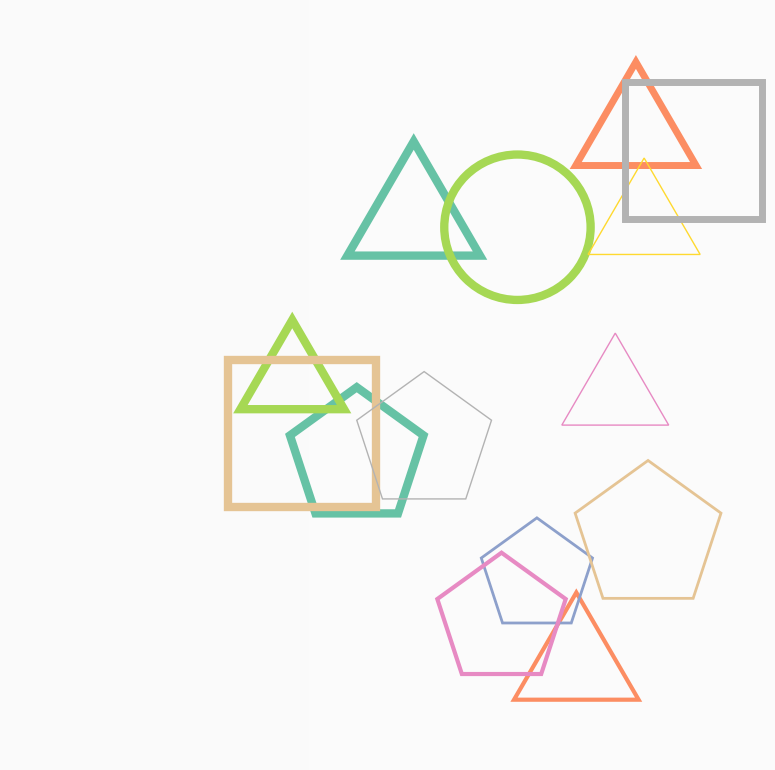[{"shape": "triangle", "thickness": 3, "radius": 0.49, "center": [0.534, 0.717]}, {"shape": "pentagon", "thickness": 3, "radius": 0.45, "center": [0.46, 0.407]}, {"shape": "triangle", "thickness": 1.5, "radius": 0.46, "center": [0.744, 0.138]}, {"shape": "triangle", "thickness": 2.5, "radius": 0.45, "center": [0.821, 0.83]}, {"shape": "pentagon", "thickness": 1, "radius": 0.38, "center": [0.693, 0.252]}, {"shape": "triangle", "thickness": 0.5, "radius": 0.4, "center": [0.794, 0.488]}, {"shape": "pentagon", "thickness": 1.5, "radius": 0.44, "center": [0.647, 0.195]}, {"shape": "circle", "thickness": 3, "radius": 0.47, "center": [0.668, 0.705]}, {"shape": "triangle", "thickness": 3, "radius": 0.39, "center": [0.377, 0.507]}, {"shape": "triangle", "thickness": 0.5, "radius": 0.42, "center": [0.831, 0.711]}, {"shape": "pentagon", "thickness": 1, "radius": 0.49, "center": [0.836, 0.303]}, {"shape": "square", "thickness": 3, "radius": 0.48, "center": [0.389, 0.437]}, {"shape": "square", "thickness": 2.5, "radius": 0.44, "center": [0.895, 0.804]}, {"shape": "pentagon", "thickness": 0.5, "radius": 0.46, "center": [0.547, 0.426]}]